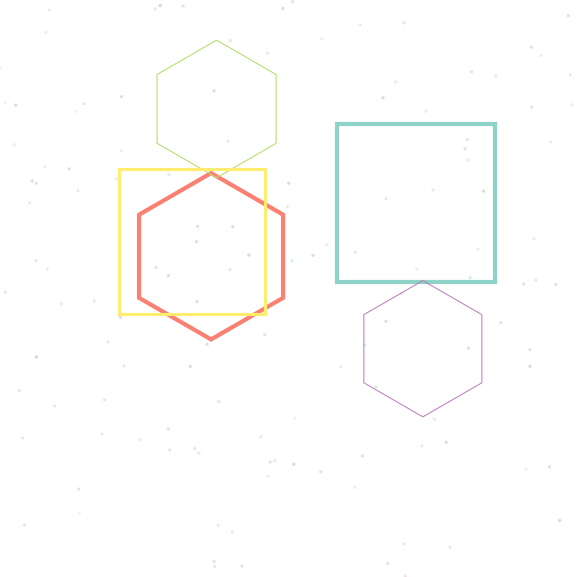[{"shape": "square", "thickness": 2, "radius": 0.68, "center": [0.72, 0.648]}, {"shape": "hexagon", "thickness": 2, "radius": 0.72, "center": [0.366, 0.555]}, {"shape": "hexagon", "thickness": 0.5, "radius": 0.6, "center": [0.375, 0.811]}, {"shape": "hexagon", "thickness": 0.5, "radius": 0.59, "center": [0.732, 0.395]}, {"shape": "square", "thickness": 1.5, "radius": 0.63, "center": [0.332, 0.581]}]